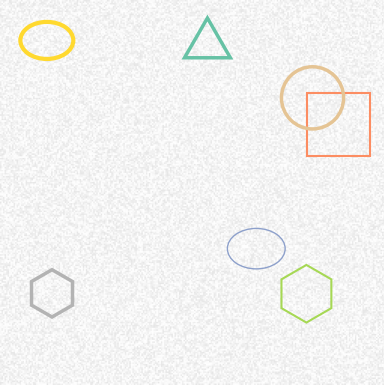[{"shape": "triangle", "thickness": 2.5, "radius": 0.34, "center": [0.539, 0.884]}, {"shape": "square", "thickness": 1.5, "radius": 0.41, "center": [0.878, 0.677]}, {"shape": "oval", "thickness": 1, "radius": 0.38, "center": [0.666, 0.354]}, {"shape": "hexagon", "thickness": 1.5, "radius": 0.37, "center": [0.796, 0.237]}, {"shape": "oval", "thickness": 3, "radius": 0.34, "center": [0.122, 0.895]}, {"shape": "circle", "thickness": 2.5, "radius": 0.4, "center": [0.812, 0.746]}, {"shape": "hexagon", "thickness": 2.5, "radius": 0.31, "center": [0.135, 0.238]}]